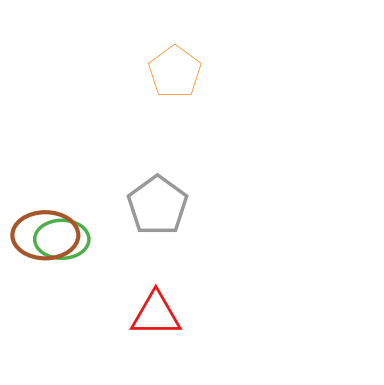[{"shape": "triangle", "thickness": 2, "radius": 0.37, "center": [0.405, 0.183]}, {"shape": "oval", "thickness": 2.5, "radius": 0.35, "center": [0.161, 0.378]}, {"shape": "pentagon", "thickness": 0.5, "radius": 0.36, "center": [0.454, 0.813]}, {"shape": "oval", "thickness": 3, "radius": 0.43, "center": [0.118, 0.389]}, {"shape": "pentagon", "thickness": 2.5, "radius": 0.4, "center": [0.409, 0.466]}]